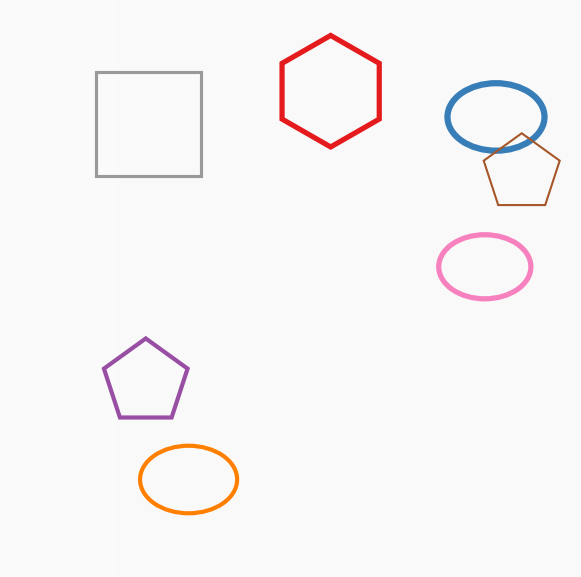[{"shape": "hexagon", "thickness": 2.5, "radius": 0.48, "center": [0.569, 0.841]}, {"shape": "oval", "thickness": 3, "radius": 0.42, "center": [0.853, 0.797]}, {"shape": "pentagon", "thickness": 2, "radius": 0.38, "center": [0.251, 0.337]}, {"shape": "oval", "thickness": 2, "radius": 0.42, "center": [0.324, 0.169]}, {"shape": "pentagon", "thickness": 1, "radius": 0.34, "center": [0.898, 0.7]}, {"shape": "oval", "thickness": 2.5, "radius": 0.4, "center": [0.834, 0.537]}, {"shape": "square", "thickness": 1.5, "radius": 0.45, "center": [0.255, 0.784]}]